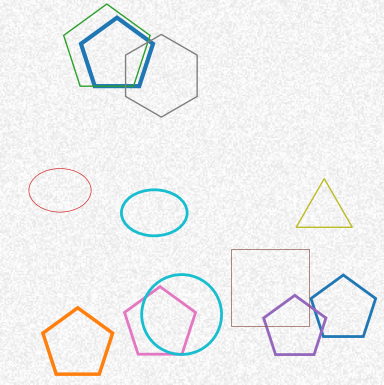[{"shape": "pentagon", "thickness": 3, "radius": 0.49, "center": [0.304, 0.856]}, {"shape": "pentagon", "thickness": 2, "radius": 0.44, "center": [0.892, 0.197]}, {"shape": "pentagon", "thickness": 2.5, "radius": 0.48, "center": [0.202, 0.105]}, {"shape": "pentagon", "thickness": 1, "radius": 0.59, "center": [0.278, 0.872]}, {"shape": "oval", "thickness": 0.5, "radius": 0.4, "center": [0.156, 0.506]}, {"shape": "pentagon", "thickness": 2, "radius": 0.43, "center": [0.766, 0.148]}, {"shape": "square", "thickness": 0.5, "radius": 0.5, "center": [0.701, 0.254]}, {"shape": "pentagon", "thickness": 2, "radius": 0.48, "center": [0.416, 0.159]}, {"shape": "hexagon", "thickness": 1, "radius": 0.54, "center": [0.419, 0.803]}, {"shape": "triangle", "thickness": 1, "radius": 0.42, "center": [0.842, 0.452]}, {"shape": "oval", "thickness": 2, "radius": 0.43, "center": [0.401, 0.447]}, {"shape": "circle", "thickness": 2, "radius": 0.52, "center": [0.472, 0.183]}]